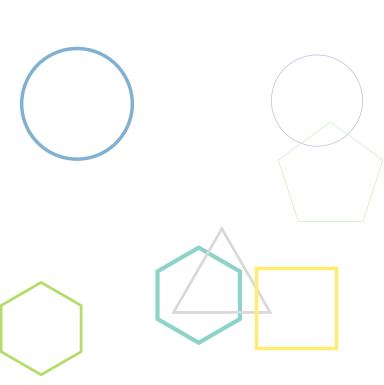[{"shape": "hexagon", "thickness": 3, "radius": 0.62, "center": [0.516, 0.233]}, {"shape": "circle", "thickness": 0.5, "radius": 0.59, "center": [0.823, 0.739]}, {"shape": "circle", "thickness": 2.5, "radius": 0.72, "center": [0.2, 0.73]}, {"shape": "hexagon", "thickness": 2, "radius": 0.6, "center": [0.107, 0.146]}, {"shape": "triangle", "thickness": 2, "radius": 0.72, "center": [0.576, 0.261]}, {"shape": "pentagon", "thickness": 0.5, "radius": 0.71, "center": [0.859, 0.54]}, {"shape": "square", "thickness": 2.5, "radius": 0.52, "center": [0.769, 0.2]}]